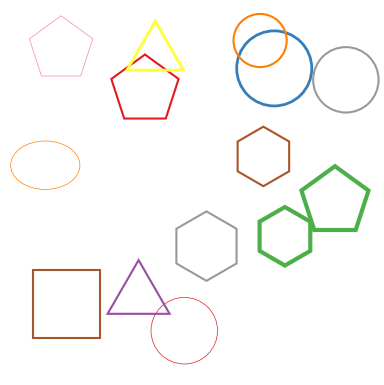[{"shape": "circle", "thickness": 0.5, "radius": 0.43, "center": [0.479, 0.141]}, {"shape": "pentagon", "thickness": 1.5, "radius": 0.46, "center": [0.377, 0.766]}, {"shape": "circle", "thickness": 2, "radius": 0.49, "center": [0.712, 0.822]}, {"shape": "hexagon", "thickness": 3, "radius": 0.38, "center": [0.74, 0.386]}, {"shape": "pentagon", "thickness": 3, "radius": 0.46, "center": [0.87, 0.477]}, {"shape": "triangle", "thickness": 1.5, "radius": 0.46, "center": [0.36, 0.231]}, {"shape": "oval", "thickness": 0.5, "radius": 0.45, "center": [0.118, 0.571]}, {"shape": "circle", "thickness": 1.5, "radius": 0.35, "center": [0.676, 0.895]}, {"shape": "triangle", "thickness": 2, "radius": 0.42, "center": [0.403, 0.86]}, {"shape": "square", "thickness": 1.5, "radius": 0.44, "center": [0.173, 0.211]}, {"shape": "hexagon", "thickness": 1.5, "radius": 0.39, "center": [0.684, 0.594]}, {"shape": "pentagon", "thickness": 0.5, "radius": 0.43, "center": [0.159, 0.872]}, {"shape": "hexagon", "thickness": 1.5, "radius": 0.45, "center": [0.536, 0.361]}, {"shape": "circle", "thickness": 1.5, "radius": 0.42, "center": [0.898, 0.793]}]